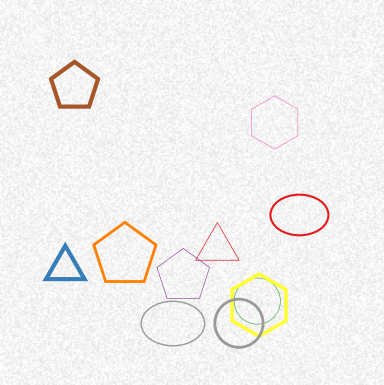[{"shape": "triangle", "thickness": 0.5, "radius": 0.33, "center": [0.565, 0.357]}, {"shape": "oval", "thickness": 1.5, "radius": 0.38, "center": [0.778, 0.442]}, {"shape": "triangle", "thickness": 3, "radius": 0.29, "center": [0.17, 0.304]}, {"shape": "circle", "thickness": 0.5, "radius": 0.3, "center": [0.668, 0.218]}, {"shape": "pentagon", "thickness": 0.5, "radius": 0.36, "center": [0.476, 0.283]}, {"shape": "pentagon", "thickness": 2, "radius": 0.42, "center": [0.324, 0.338]}, {"shape": "hexagon", "thickness": 2.5, "radius": 0.4, "center": [0.673, 0.207]}, {"shape": "pentagon", "thickness": 3, "radius": 0.32, "center": [0.194, 0.775]}, {"shape": "hexagon", "thickness": 0.5, "radius": 0.35, "center": [0.714, 0.682]}, {"shape": "circle", "thickness": 2, "radius": 0.31, "center": [0.621, 0.16]}, {"shape": "oval", "thickness": 1, "radius": 0.41, "center": [0.449, 0.16]}]